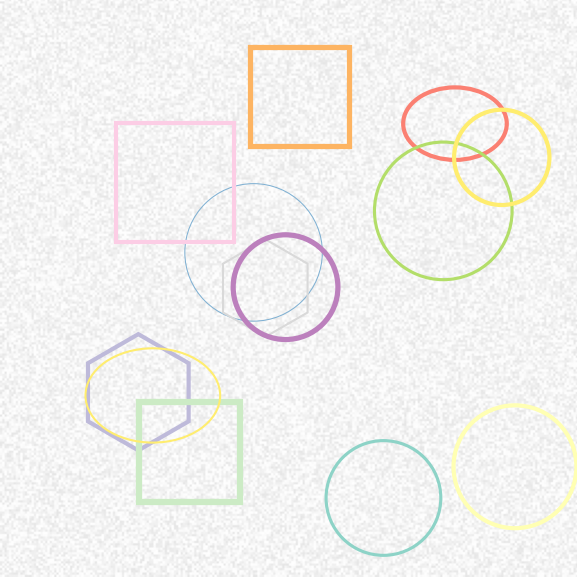[{"shape": "circle", "thickness": 1.5, "radius": 0.5, "center": [0.664, 0.137]}, {"shape": "circle", "thickness": 2, "radius": 0.53, "center": [0.892, 0.191]}, {"shape": "hexagon", "thickness": 2, "radius": 0.5, "center": [0.239, 0.32]}, {"shape": "oval", "thickness": 2, "radius": 0.45, "center": [0.788, 0.785]}, {"shape": "circle", "thickness": 0.5, "radius": 0.6, "center": [0.439, 0.562]}, {"shape": "square", "thickness": 2.5, "radius": 0.43, "center": [0.518, 0.833]}, {"shape": "circle", "thickness": 1.5, "radius": 0.6, "center": [0.768, 0.634]}, {"shape": "square", "thickness": 2, "radius": 0.51, "center": [0.303, 0.684]}, {"shape": "hexagon", "thickness": 1, "radius": 0.42, "center": [0.459, 0.5]}, {"shape": "circle", "thickness": 2.5, "radius": 0.45, "center": [0.494, 0.502]}, {"shape": "square", "thickness": 3, "radius": 0.43, "center": [0.328, 0.217]}, {"shape": "circle", "thickness": 2, "radius": 0.41, "center": [0.869, 0.727]}, {"shape": "oval", "thickness": 1, "radius": 0.58, "center": [0.265, 0.314]}]